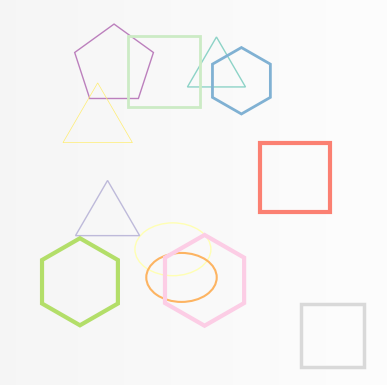[{"shape": "triangle", "thickness": 1, "radius": 0.43, "center": [0.559, 0.817]}, {"shape": "oval", "thickness": 1, "radius": 0.49, "center": [0.446, 0.353]}, {"shape": "triangle", "thickness": 1, "radius": 0.48, "center": [0.278, 0.436]}, {"shape": "square", "thickness": 3, "radius": 0.45, "center": [0.761, 0.54]}, {"shape": "hexagon", "thickness": 2, "radius": 0.43, "center": [0.623, 0.79]}, {"shape": "oval", "thickness": 1.5, "radius": 0.45, "center": [0.468, 0.279]}, {"shape": "hexagon", "thickness": 3, "radius": 0.57, "center": [0.206, 0.268]}, {"shape": "hexagon", "thickness": 3, "radius": 0.59, "center": [0.528, 0.272]}, {"shape": "square", "thickness": 2.5, "radius": 0.41, "center": [0.858, 0.128]}, {"shape": "pentagon", "thickness": 1, "radius": 0.53, "center": [0.294, 0.831]}, {"shape": "square", "thickness": 2, "radius": 0.46, "center": [0.423, 0.813]}, {"shape": "triangle", "thickness": 0.5, "radius": 0.52, "center": [0.252, 0.681]}]